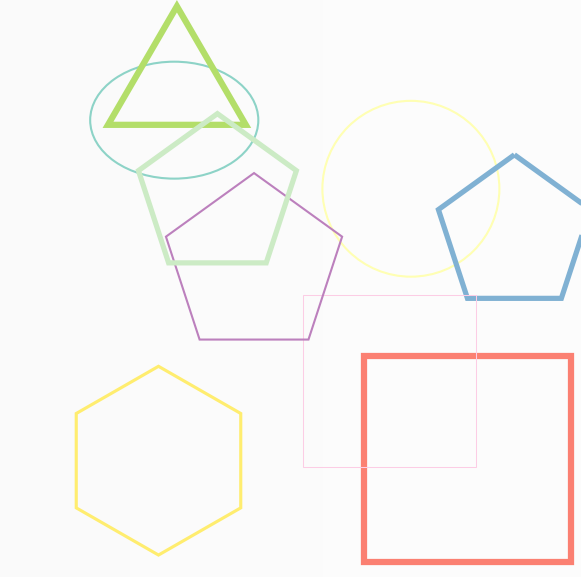[{"shape": "oval", "thickness": 1, "radius": 0.72, "center": [0.3, 0.791]}, {"shape": "circle", "thickness": 1, "radius": 0.76, "center": [0.707, 0.672]}, {"shape": "square", "thickness": 3, "radius": 0.89, "center": [0.805, 0.204]}, {"shape": "pentagon", "thickness": 2.5, "radius": 0.69, "center": [0.885, 0.594]}, {"shape": "triangle", "thickness": 3, "radius": 0.68, "center": [0.304, 0.851]}, {"shape": "square", "thickness": 0.5, "radius": 0.74, "center": [0.671, 0.34]}, {"shape": "pentagon", "thickness": 1, "radius": 0.8, "center": [0.437, 0.54]}, {"shape": "pentagon", "thickness": 2.5, "radius": 0.71, "center": [0.374, 0.659]}, {"shape": "hexagon", "thickness": 1.5, "radius": 0.82, "center": [0.273, 0.201]}]